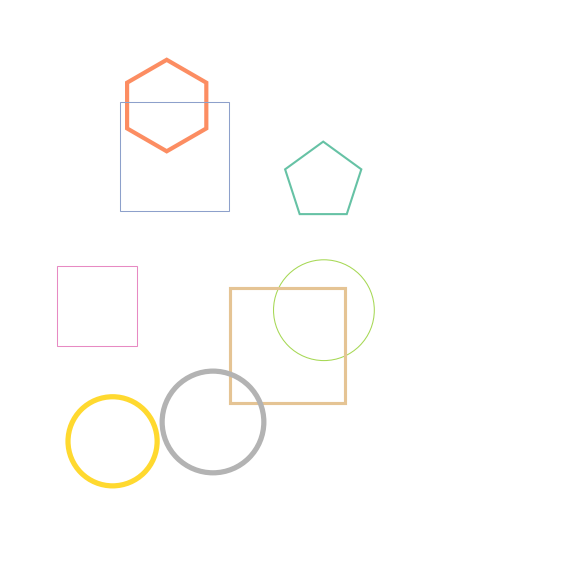[{"shape": "pentagon", "thickness": 1, "radius": 0.35, "center": [0.56, 0.685]}, {"shape": "hexagon", "thickness": 2, "radius": 0.4, "center": [0.289, 0.816]}, {"shape": "square", "thickness": 0.5, "radius": 0.47, "center": [0.302, 0.728]}, {"shape": "square", "thickness": 0.5, "radius": 0.35, "center": [0.168, 0.47]}, {"shape": "circle", "thickness": 0.5, "radius": 0.44, "center": [0.561, 0.462]}, {"shape": "circle", "thickness": 2.5, "radius": 0.39, "center": [0.195, 0.235]}, {"shape": "square", "thickness": 1.5, "radius": 0.5, "center": [0.498, 0.401]}, {"shape": "circle", "thickness": 2.5, "radius": 0.44, "center": [0.369, 0.268]}]